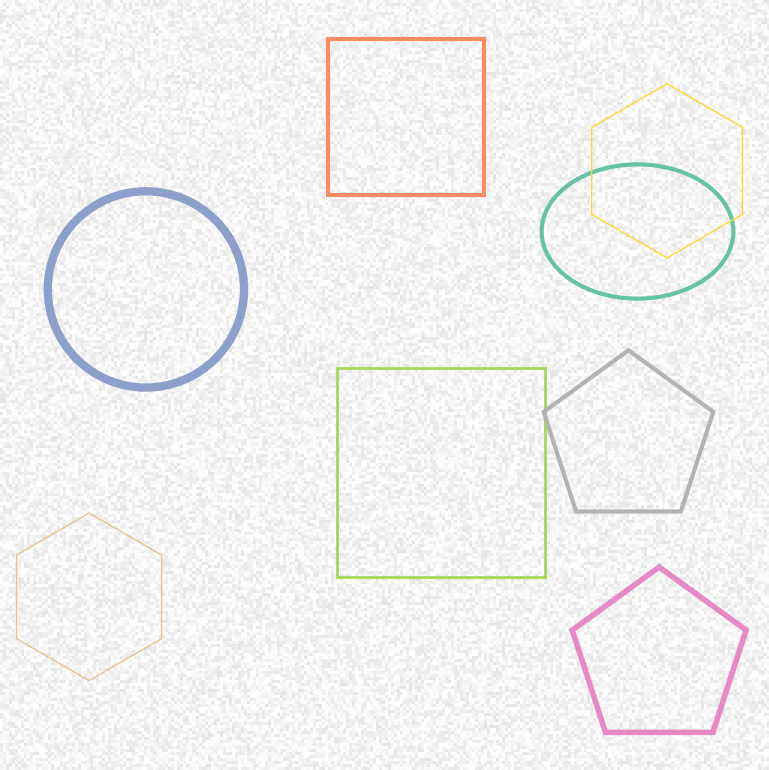[{"shape": "oval", "thickness": 1.5, "radius": 0.62, "center": [0.828, 0.699]}, {"shape": "square", "thickness": 1.5, "radius": 0.51, "center": [0.527, 0.848]}, {"shape": "circle", "thickness": 3, "radius": 0.64, "center": [0.189, 0.624]}, {"shape": "pentagon", "thickness": 2, "radius": 0.59, "center": [0.856, 0.145]}, {"shape": "square", "thickness": 1, "radius": 0.68, "center": [0.572, 0.387]}, {"shape": "hexagon", "thickness": 0.5, "radius": 0.57, "center": [0.866, 0.778]}, {"shape": "hexagon", "thickness": 0.5, "radius": 0.54, "center": [0.116, 0.225]}, {"shape": "pentagon", "thickness": 1.5, "radius": 0.58, "center": [0.816, 0.429]}]